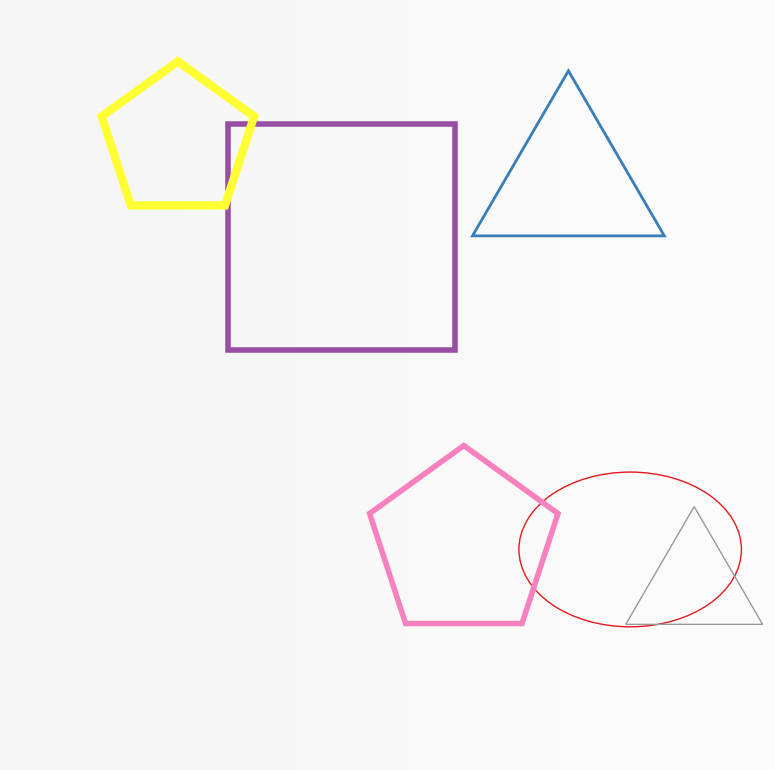[{"shape": "oval", "thickness": 0.5, "radius": 0.72, "center": [0.813, 0.286]}, {"shape": "triangle", "thickness": 1, "radius": 0.71, "center": [0.733, 0.765]}, {"shape": "square", "thickness": 2, "radius": 0.73, "center": [0.44, 0.692]}, {"shape": "pentagon", "thickness": 3, "radius": 0.52, "center": [0.23, 0.817]}, {"shape": "pentagon", "thickness": 2, "radius": 0.64, "center": [0.598, 0.294]}, {"shape": "triangle", "thickness": 0.5, "radius": 0.51, "center": [0.896, 0.24]}]